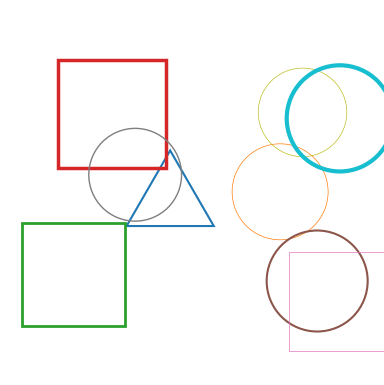[{"shape": "triangle", "thickness": 1.5, "radius": 0.65, "center": [0.442, 0.478]}, {"shape": "circle", "thickness": 0.5, "radius": 0.62, "center": [0.728, 0.502]}, {"shape": "square", "thickness": 2, "radius": 0.67, "center": [0.192, 0.287]}, {"shape": "square", "thickness": 2.5, "radius": 0.7, "center": [0.29, 0.704]}, {"shape": "circle", "thickness": 1.5, "radius": 0.66, "center": [0.824, 0.27]}, {"shape": "square", "thickness": 0.5, "radius": 0.64, "center": [0.879, 0.218]}, {"shape": "circle", "thickness": 1, "radius": 0.6, "center": [0.351, 0.546]}, {"shape": "circle", "thickness": 0.5, "radius": 0.58, "center": [0.786, 0.708]}, {"shape": "circle", "thickness": 3, "radius": 0.69, "center": [0.883, 0.693]}]